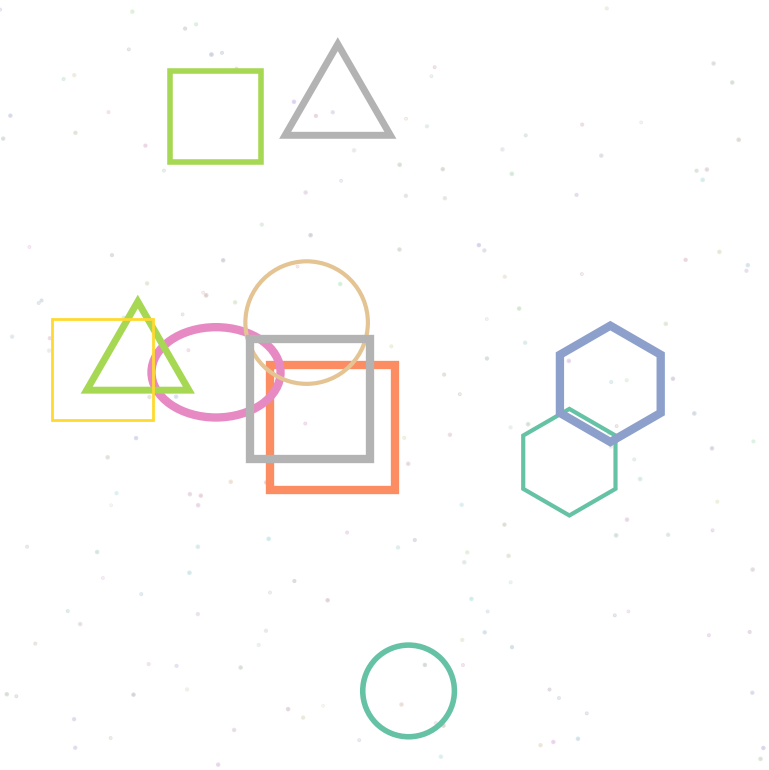[{"shape": "circle", "thickness": 2, "radius": 0.3, "center": [0.531, 0.103]}, {"shape": "hexagon", "thickness": 1.5, "radius": 0.35, "center": [0.739, 0.4]}, {"shape": "square", "thickness": 3, "radius": 0.41, "center": [0.432, 0.445]}, {"shape": "hexagon", "thickness": 3, "radius": 0.38, "center": [0.793, 0.502]}, {"shape": "oval", "thickness": 3, "radius": 0.42, "center": [0.281, 0.516]}, {"shape": "triangle", "thickness": 2.5, "radius": 0.38, "center": [0.179, 0.532]}, {"shape": "square", "thickness": 2, "radius": 0.3, "center": [0.28, 0.849]}, {"shape": "square", "thickness": 1, "radius": 0.33, "center": [0.133, 0.52]}, {"shape": "circle", "thickness": 1.5, "radius": 0.4, "center": [0.398, 0.581]}, {"shape": "triangle", "thickness": 2.5, "radius": 0.39, "center": [0.439, 0.864]}, {"shape": "square", "thickness": 3, "radius": 0.39, "center": [0.403, 0.482]}]